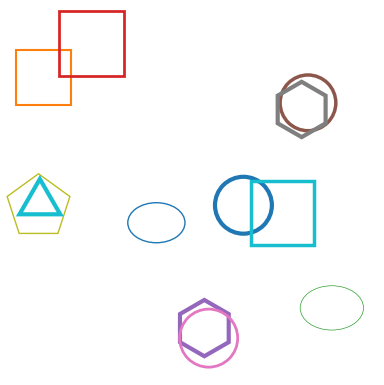[{"shape": "oval", "thickness": 1, "radius": 0.37, "center": [0.406, 0.421]}, {"shape": "circle", "thickness": 3, "radius": 0.37, "center": [0.632, 0.467]}, {"shape": "square", "thickness": 1.5, "radius": 0.36, "center": [0.113, 0.798]}, {"shape": "oval", "thickness": 0.5, "radius": 0.41, "center": [0.862, 0.2]}, {"shape": "square", "thickness": 2, "radius": 0.42, "center": [0.238, 0.886]}, {"shape": "hexagon", "thickness": 3, "radius": 0.37, "center": [0.531, 0.148]}, {"shape": "circle", "thickness": 2.5, "radius": 0.36, "center": [0.8, 0.733]}, {"shape": "circle", "thickness": 2, "radius": 0.38, "center": [0.542, 0.122]}, {"shape": "hexagon", "thickness": 3, "radius": 0.36, "center": [0.784, 0.716]}, {"shape": "pentagon", "thickness": 1, "radius": 0.43, "center": [0.1, 0.463]}, {"shape": "triangle", "thickness": 3, "radius": 0.31, "center": [0.104, 0.474]}, {"shape": "square", "thickness": 2.5, "radius": 0.41, "center": [0.735, 0.447]}]